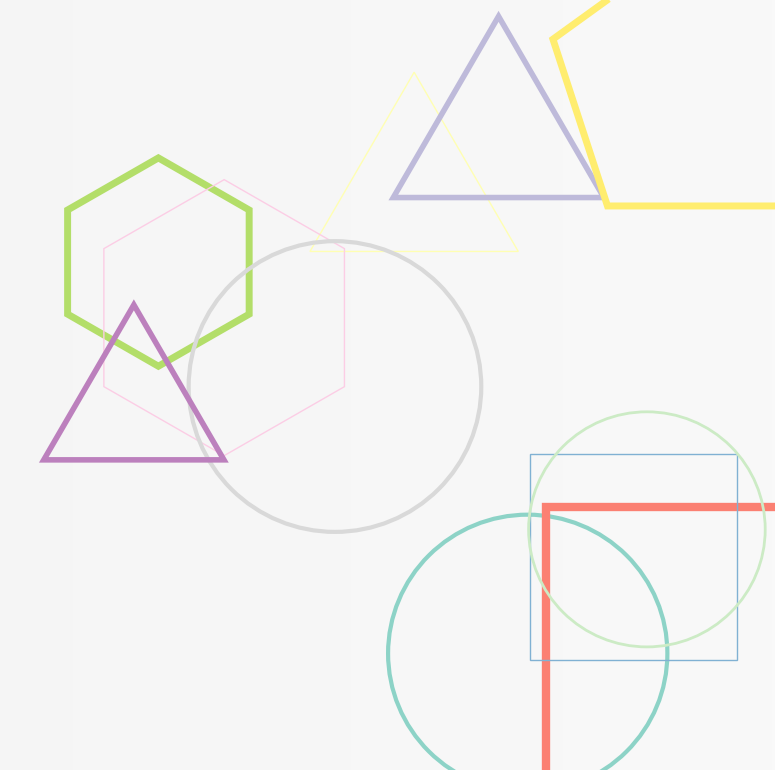[{"shape": "circle", "thickness": 1.5, "radius": 0.9, "center": [0.681, 0.151]}, {"shape": "triangle", "thickness": 0.5, "radius": 0.78, "center": [0.534, 0.751]}, {"shape": "triangle", "thickness": 2, "radius": 0.78, "center": [0.643, 0.822]}, {"shape": "square", "thickness": 3, "radius": 0.89, "center": [0.884, 0.163]}, {"shape": "square", "thickness": 0.5, "radius": 0.67, "center": [0.817, 0.276]}, {"shape": "hexagon", "thickness": 2.5, "radius": 0.68, "center": [0.204, 0.66]}, {"shape": "hexagon", "thickness": 0.5, "radius": 0.9, "center": [0.289, 0.587]}, {"shape": "circle", "thickness": 1.5, "radius": 0.94, "center": [0.432, 0.498]}, {"shape": "triangle", "thickness": 2, "radius": 0.67, "center": [0.173, 0.47]}, {"shape": "circle", "thickness": 1, "radius": 0.76, "center": [0.835, 0.313]}, {"shape": "pentagon", "thickness": 2.5, "radius": 0.97, "center": [0.898, 0.889]}]